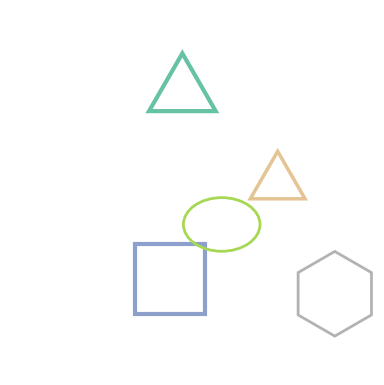[{"shape": "triangle", "thickness": 3, "radius": 0.5, "center": [0.474, 0.761]}, {"shape": "square", "thickness": 3, "radius": 0.45, "center": [0.44, 0.276]}, {"shape": "oval", "thickness": 2, "radius": 0.5, "center": [0.576, 0.417]}, {"shape": "triangle", "thickness": 2.5, "radius": 0.41, "center": [0.721, 0.525]}, {"shape": "hexagon", "thickness": 2, "radius": 0.55, "center": [0.87, 0.237]}]